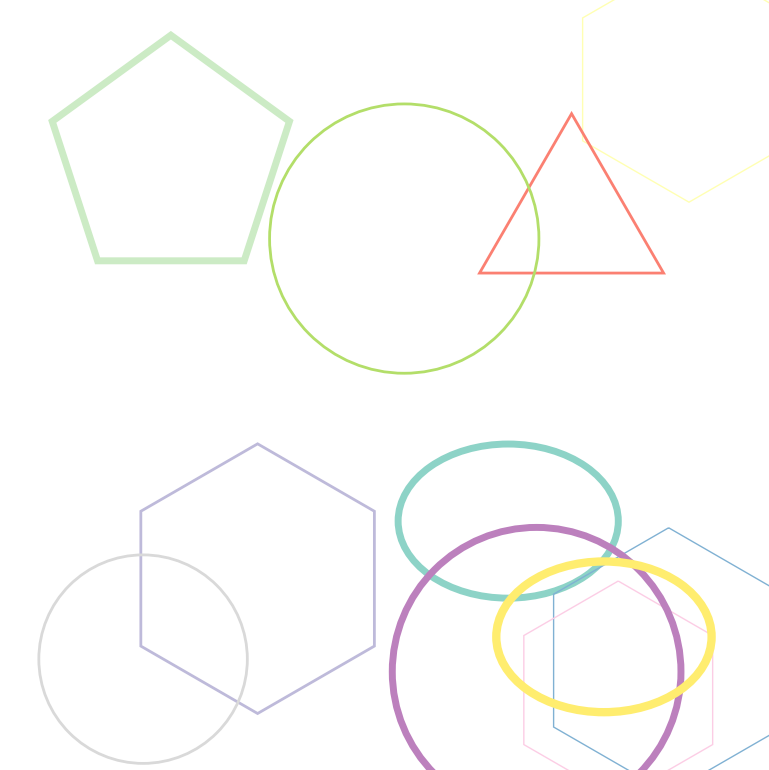[{"shape": "oval", "thickness": 2.5, "radius": 0.71, "center": [0.66, 0.323]}, {"shape": "hexagon", "thickness": 0.5, "radius": 0.8, "center": [0.895, 0.897]}, {"shape": "hexagon", "thickness": 1, "radius": 0.88, "center": [0.335, 0.248]}, {"shape": "triangle", "thickness": 1, "radius": 0.69, "center": [0.742, 0.714]}, {"shape": "hexagon", "thickness": 0.5, "radius": 0.86, "center": [0.868, 0.142]}, {"shape": "circle", "thickness": 1, "radius": 0.87, "center": [0.525, 0.69]}, {"shape": "hexagon", "thickness": 0.5, "radius": 0.71, "center": [0.803, 0.104]}, {"shape": "circle", "thickness": 1, "radius": 0.68, "center": [0.186, 0.144]}, {"shape": "circle", "thickness": 2.5, "radius": 0.94, "center": [0.697, 0.128]}, {"shape": "pentagon", "thickness": 2.5, "radius": 0.81, "center": [0.222, 0.792]}, {"shape": "oval", "thickness": 3, "radius": 0.7, "center": [0.784, 0.173]}]